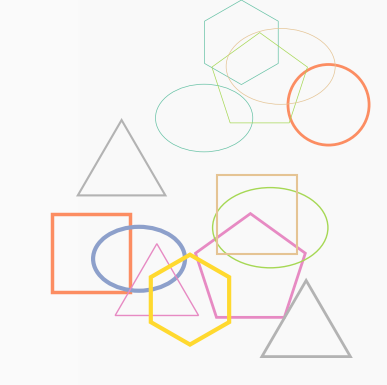[{"shape": "hexagon", "thickness": 0.5, "radius": 0.55, "center": [0.623, 0.89]}, {"shape": "oval", "thickness": 0.5, "radius": 0.63, "center": [0.527, 0.693]}, {"shape": "circle", "thickness": 2, "radius": 0.52, "center": [0.848, 0.728]}, {"shape": "square", "thickness": 2.5, "radius": 0.5, "center": [0.234, 0.343]}, {"shape": "oval", "thickness": 3, "radius": 0.59, "center": [0.359, 0.328]}, {"shape": "pentagon", "thickness": 2, "radius": 0.74, "center": [0.646, 0.296]}, {"shape": "triangle", "thickness": 1, "radius": 0.62, "center": [0.405, 0.243]}, {"shape": "oval", "thickness": 1, "radius": 0.74, "center": [0.697, 0.409]}, {"shape": "pentagon", "thickness": 0.5, "radius": 0.65, "center": [0.67, 0.786]}, {"shape": "hexagon", "thickness": 3, "radius": 0.58, "center": [0.49, 0.222]}, {"shape": "square", "thickness": 1.5, "radius": 0.52, "center": [0.664, 0.443]}, {"shape": "oval", "thickness": 0.5, "radius": 0.7, "center": [0.724, 0.827]}, {"shape": "triangle", "thickness": 2, "radius": 0.66, "center": [0.79, 0.14]}, {"shape": "triangle", "thickness": 1.5, "radius": 0.65, "center": [0.314, 0.558]}]